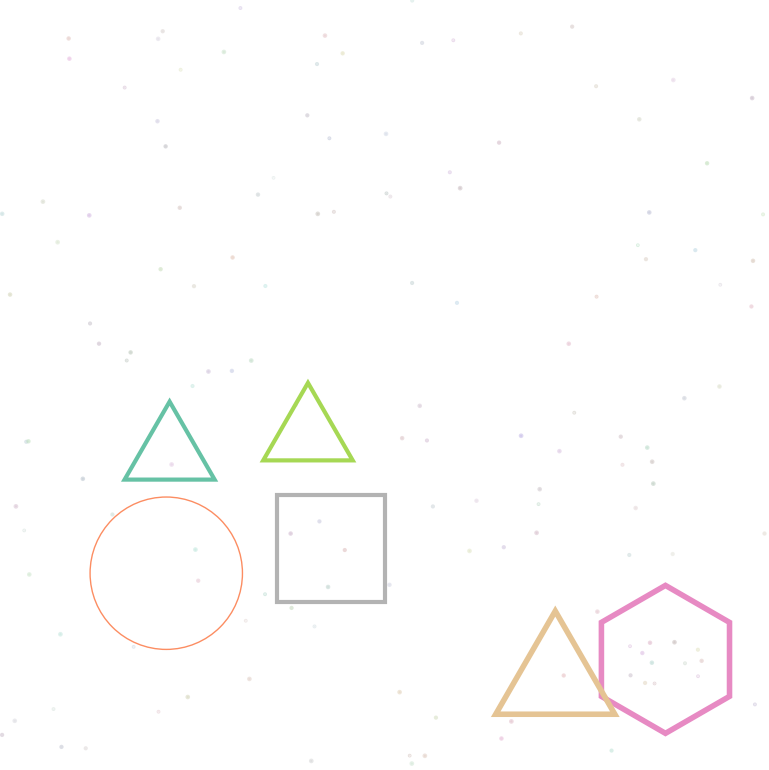[{"shape": "triangle", "thickness": 1.5, "radius": 0.34, "center": [0.22, 0.411]}, {"shape": "circle", "thickness": 0.5, "radius": 0.49, "center": [0.216, 0.256]}, {"shape": "hexagon", "thickness": 2, "radius": 0.48, "center": [0.864, 0.144]}, {"shape": "triangle", "thickness": 1.5, "radius": 0.34, "center": [0.4, 0.436]}, {"shape": "triangle", "thickness": 2, "radius": 0.45, "center": [0.721, 0.117]}, {"shape": "square", "thickness": 1.5, "radius": 0.35, "center": [0.43, 0.288]}]